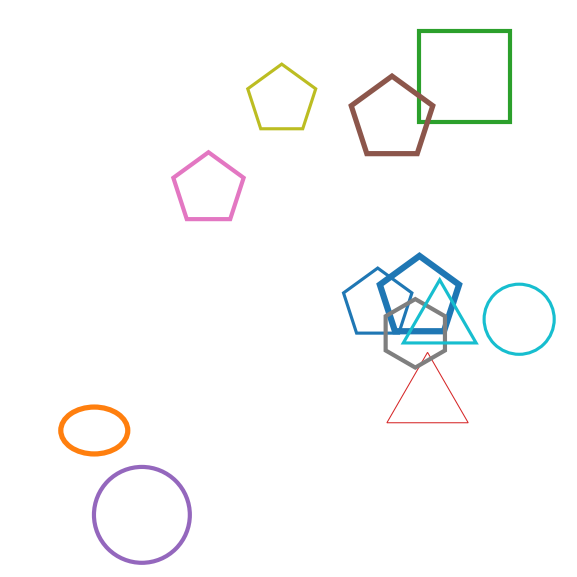[{"shape": "pentagon", "thickness": 1.5, "radius": 0.31, "center": [0.654, 0.473]}, {"shape": "pentagon", "thickness": 3, "radius": 0.36, "center": [0.726, 0.484]}, {"shape": "oval", "thickness": 2.5, "radius": 0.29, "center": [0.163, 0.254]}, {"shape": "square", "thickness": 2, "radius": 0.4, "center": [0.805, 0.867]}, {"shape": "triangle", "thickness": 0.5, "radius": 0.41, "center": [0.74, 0.308]}, {"shape": "circle", "thickness": 2, "radius": 0.42, "center": [0.246, 0.108]}, {"shape": "pentagon", "thickness": 2.5, "radius": 0.37, "center": [0.679, 0.793]}, {"shape": "pentagon", "thickness": 2, "radius": 0.32, "center": [0.361, 0.671]}, {"shape": "hexagon", "thickness": 2, "radius": 0.3, "center": [0.719, 0.422]}, {"shape": "pentagon", "thickness": 1.5, "radius": 0.31, "center": [0.488, 0.826]}, {"shape": "triangle", "thickness": 1.5, "radius": 0.36, "center": [0.761, 0.442]}, {"shape": "circle", "thickness": 1.5, "radius": 0.3, "center": [0.899, 0.446]}]